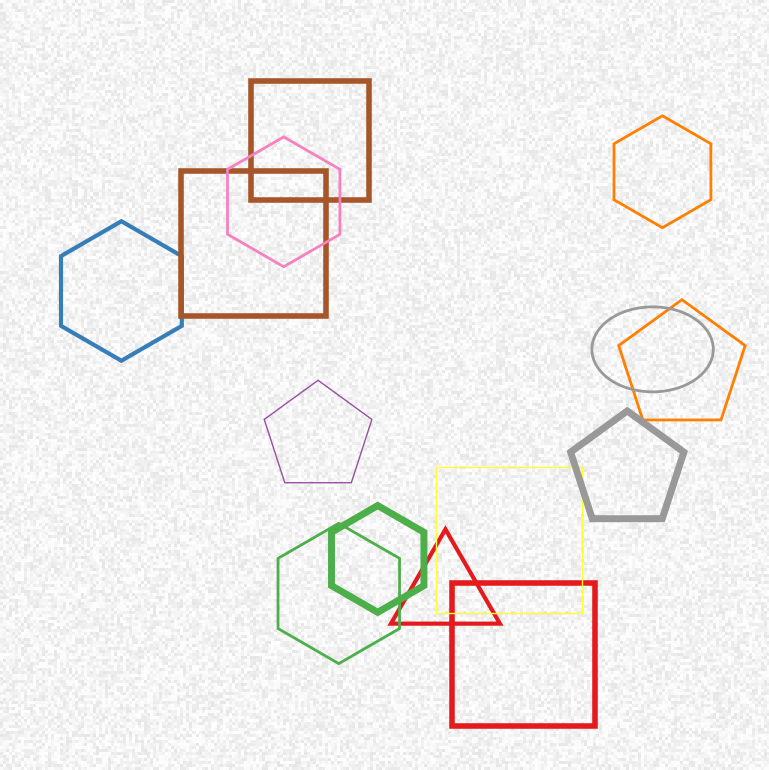[{"shape": "square", "thickness": 2, "radius": 0.46, "center": [0.68, 0.15]}, {"shape": "triangle", "thickness": 1.5, "radius": 0.41, "center": [0.579, 0.231]}, {"shape": "hexagon", "thickness": 1.5, "radius": 0.45, "center": [0.158, 0.622]}, {"shape": "hexagon", "thickness": 1, "radius": 0.46, "center": [0.44, 0.229]}, {"shape": "hexagon", "thickness": 2.5, "radius": 0.35, "center": [0.491, 0.274]}, {"shape": "pentagon", "thickness": 0.5, "radius": 0.37, "center": [0.413, 0.433]}, {"shape": "hexagon", "thickness": 1, "radius": 0.36, "center": [0.86, 0.777]}, {"shape": "pentagon", "thickness": 1, "radius": 0.43, "center": [0.886, 0.524]}, {"shape": "square", "thickness": 0.5, "radius": 0.48, "center": [0.661, 0.299]}, {"shape": "square", "thickness": 2, "radius": 0.38, "center": [0.402, 0.818]}, {"shape": "square", "thickness": 2, "radius": 0.47, "center": [0.329, 0.684]}, {"shape": "hexagon", "thickness": 1, "radius": 0.42, "center": [0.368, 0.738]}, {"shape": "pentagon", "thickness": 2.5, "radius": 0.39, "center": [0.815, 0.389]}, {"shape": "oval", "thickness": 1, "radius": 0.39, "center": [0.848, 0.546]}]